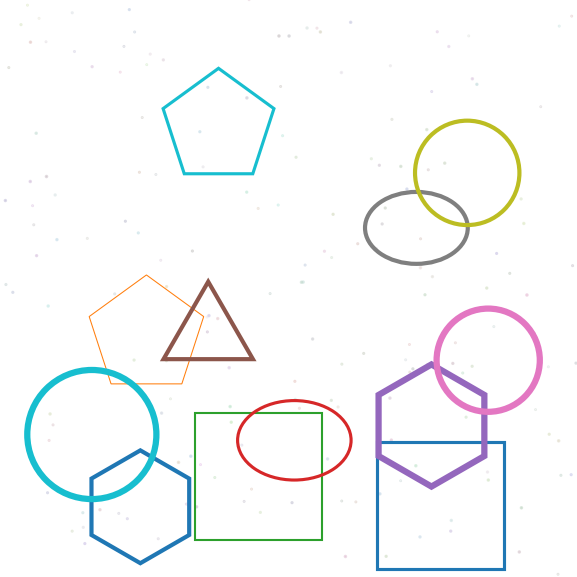[{"shape": "hexagon", "thickness": 2, "radius": 0.49, "center": [0.243, 0.122]}, {"shape": "square", "thickness": 1.5, "radius": 0.55, "center": [0.763, 0.124]}, {"shape": "pentagon", "thickness": 0.5, "radius": 0.52, "center": [0.254, 0.419]}, {"shape": "square", "thickness": 1, "radius": 0.55, "center": [0.447, 0.174]}, {"shape": "oval", "thickness": 1.5, "radius": 0.49, "center": [0.51, 0.237]}, {"shape": "hexagon", "thickness": 3, "radius": 0.53, "center": [0.747, 0.262]}, {"shape": "triangle", "thickness": 2, "radius": 0.45, "center": [0.361, 0.422]}, {"shape": "circle", "thickness": 3, "radius": 0.45, "center": [0.845, 0.375]}, {"shape": "oval", "thickness": 2, "radius": 0.44, "center": [0.721, 0.605]}, {"shape": "circle", "thickness": 2, "radius": 0.45, "center": [0.809, 0.7]}, {"shape": "pentagon", "thickness": 1.5, "radius": 0.5, "center": [0.378, 0.78]}, {"shape": "circle", "thickness": 3, "radius": 0.56, "center": [0.159, 0.247]}]